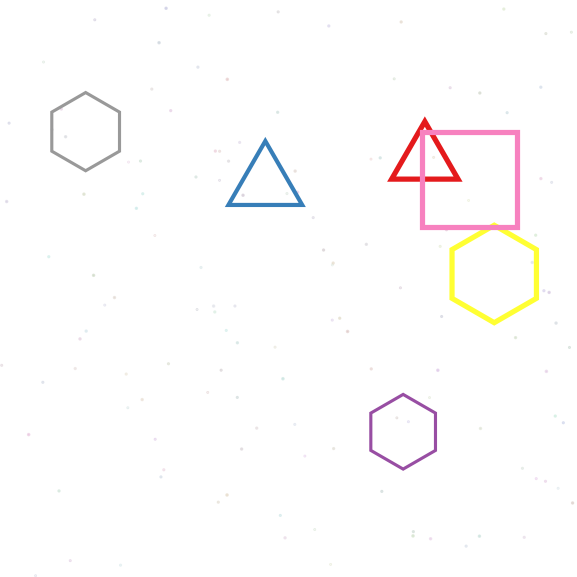[{"shape": "triangle", "thickness": 2.5, "radius": 0.33, "center": [0.736, 0.722]}, {"shape": "triangle", "thickness": 2, "radius": 0.37, "center": [0.459, 0.681]}, {"shape": "hexagon", "thickness": 1.5, "radius": 0.32, "center": [0.698, 0.252]}, {"shape": "hexagon", "thickness": 2.5, "radius": 0.42, "center": [0.856, 0.525]}, {"shape": "square", "thickness": 2.5, "radius": 0.41, "center": [0.813, 0.689]}, {"shape": "hexagon", "thickness": 1.5, "radius": 0.34, "center": [0.148, 0.771]}]